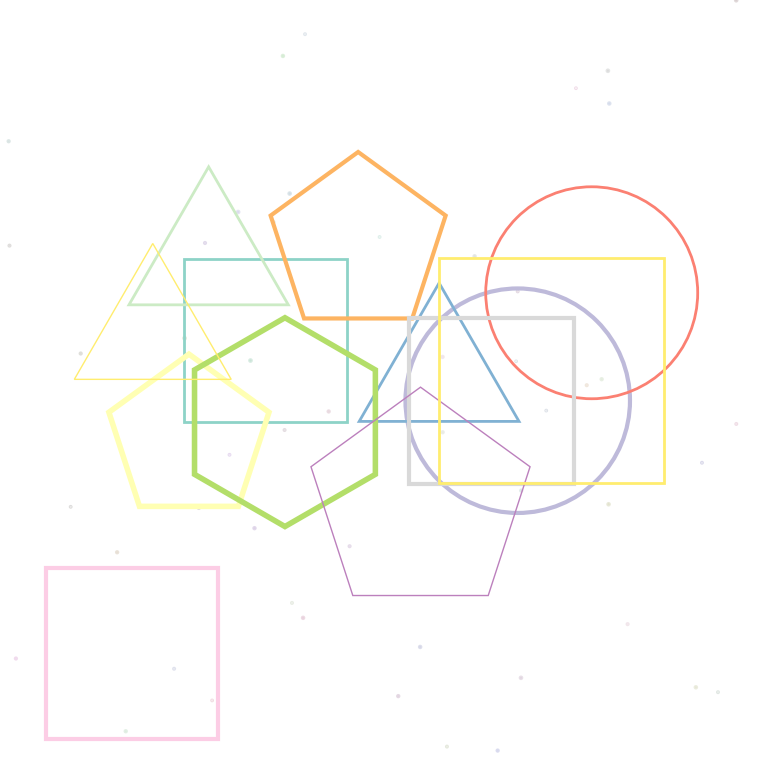[{"shape": "square", "thickness": 1, "radius": 0.53, "center": [0.345, 0.558]}, {"shape": "pentagon", "thickness": 2, "radius": 0.55, "center": [0.245, 0.431]}, {"shape": "circle", "thickness": 1.5, "radius": 0.73, "center": [0.672, 0.48]}, {"shape": "circle", "thickness": 1, "radius": 0.69, "center": [0.768, 0.62]}, {"shape": "triangle", "thickness": 1, "radius": 0.6, "center": [0.57, 0.513]}, {"shape": "pentagon", "thickness": 1.5, "radius": 0.6, "center": [0.465, 0.683]}, {"shape": "hexagon", "thickness": 2, "radius": 0.68, "center": [0.37, 0.452]}, {"shape": "square", "thickness": 1.5, "radius": 0.56, "center": [0.172, 0.151]}, {"shape": "square", "thickness": 1.5, "radius": 0.54, "center": [0.639, 0.479]}, {"shape": "pentagon", "thickness": 0.5, "radius": 0.75, "center": [0.546, 0.348]}, {"shape": "triangle", "thickness": 1, "radius": 0.6, "center": [0.271, 0.664]}, {"shape": "triangle", "thickness": 0.5, "radius": 0.59, "center": [0.198, 0.566]}, {"shape": "square", "thickness": 1, "radius": 0.73, "center": [0.716, 0.519]}]